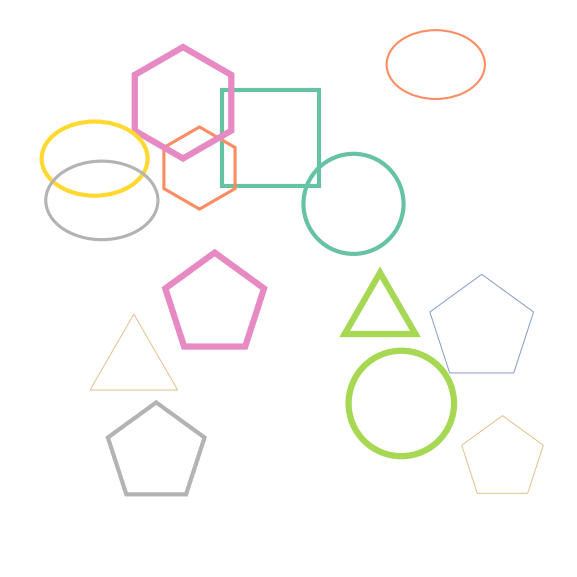[{"shape": "square", "thickness": 2, "radius": 0.42, "center": [0.468, 0.76]}, {"shape": "circle", "thickness": 2, "radius": 0.43, "center": [0.612, 0.646]}, {"shape": "hexagon", "thickness": 1.5, "radius": 0.36, "center": [0.345, 0.708]}, {"shape": "oval", "thickness": 1, "radius": 0.43, "center": [0.755, 0.887]}, {"shape": "pentagon", "thickness": 0.5, "radius": 0.47, "center": [0.834, 0.43]}, {"shape": "pentagon", "thickness": 3, "radius": 0.45, "center": [0.372, 0.472]}, {"shape": "hexagon", "thickness": 3, "radius": 0.48, "center": [0.317, 0.821]}, {"shape": "circle", "thickness": 3, "radius": 0.46, "center": [0.695, 0.301]}, {"shape": "triangle", "thickness": 3, "radius": 0.35, "center": [0.658, 0.456]}, {"shape": "oval", "thickness": 2, "radius": 0.46, "center": [0.164, 0.724]}, {"shape": "pentagon", "thickness": 0.5, "radius": 0.37, "center": [0.87, 0.205]}, {"shape": "triangle", "thickness": 0.5, "radius": 0.44, "center": [0.232, 0.367]}, {"shape": "pentagon", "thickness": 2, "radius": 0.44, "center": [0.27, 0.214]}, {"shape": "oval", "thickness": 1.5, "radius": 0.49, "center": [0.176, 0.652]}]